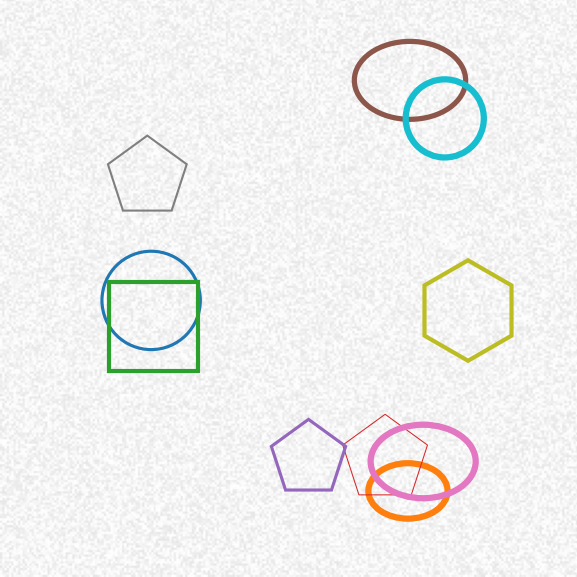[{"shape": "circle", "thickness": 1.5, "radius": 0.43, "center": [0.262, 0.479]}, {"shape": "oval", "thickness": 3, "radius": 0.34, "center": [0.706, 0.149]}, {"shape": "square", "thickness": 2, "radius": 0.38, "center": [0.266, 0.434]}, {"shape": "pentagon", "thickness": 0.5, "radius": 0.39, "center": [0.667, 0.205]}, {"shape": "pentagon", "thickness": 1.5, "radius": 0.34, "center": [0.534, 0.205]}, {"shape": "oval", "thickness": 2.5, "radius": 0.48, "center": [0.71, 0.86]}, {"shape": "oval", "thickness": 3, "radius": 0.45, "center": [0.733, 0.2]}, {"shape": "pentagon", "thickness": 1, "radius": 0.36, "center": [0.255, 0.693]}, {"shape": "hexagon", "thickness": 2, "radius": 0.44, "center": [0.81, 0.461]}, {"shape": "circle", "thickness": 3, "radius": 0.34, "center": [0.77, 0.794]}]